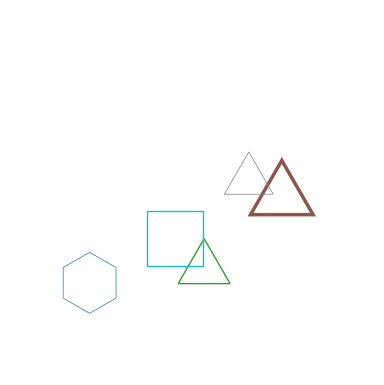[{"shape": "hexagon", "thickness": 0.5, "radius": 0.4, "center": [0.233, 0.265]}, {"shape": "triangle", "thickness": 1, "radius": 0.39, "center": [0.53, 0.302]}, {"shape": "triangle", "thickness": 2.5, "radius": 0.47, "center": [0.732, 0.489]}, {"shape": "triangle", "thickness": 0.5, "radius": 0.37, "center": [0.646, 0.532]}, {"shape": "square", "thickness": 1, "radius": 0.36, "center": [0.455, 0.381]}]